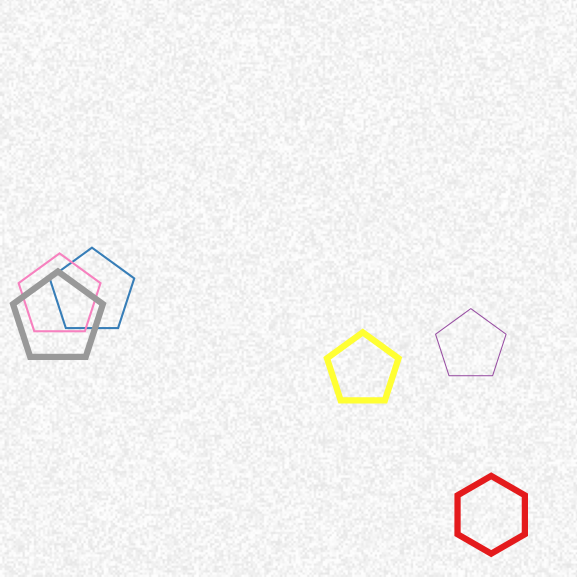[{"shape": "hexagon", "thickness": 3, "radius": 0.34, "center": [0.851, 0.108]}, {"shape": "pentagon", "thickness": 1, "radius": 0.38, "center": [0.159, 0.493]}, {"shape": "pentagon", "thickness": 0.5, "radius": 0.32, "center": [0.815, 0.401]}, {"shape": "pentagon", "thickness": 3, "radius": 0.33, "center": [0.628, 0.359]}, {"shape": "pentagon", "thickness": 1, "radius": 0.37, "center": [0.103, 0.486]}, {"shape": "pentagon", "thickness": 3, "radius": 0.41, "center": [0.1, 0.447]}]